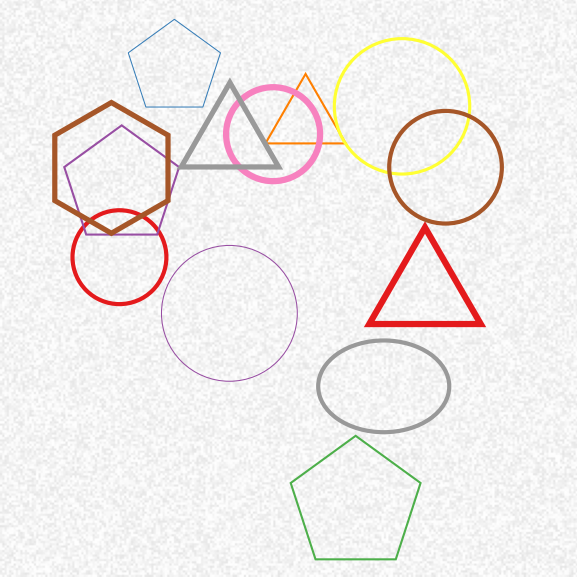[{"shape": "circle", "thickness": 2, "radius": 0.41, "center": [0.207, 0.554]}, {"shape": "triangle", "thickness": 3, "radius": 0.56, "center": [0.736, 0.494]}, {"shape": "pentagon", "thickness": 0.5, "radius": 0.42, "center": [0.302, 0.882]}, {"shape": "pentagon", "thickness": 1, "radius": 0.59, "center": [0.616, 0.126]}, {"shape": "pentagon", "thickness": 1, "radius": 0.52, "center": [0.211, 0.678]}, {"shape": "circle", "thickness": 0.5, "radius": 0.59, "center": [0.397, 0.457]}, {"shape": "triangle", "thickness": 1, "radius": 0.4, "center": [0.529, 0.791]}, {"shape": "circle", "thickness": 1.5, "radius": 0.59, "center": [0.696, 0.815]}, {"shape": "hexagon", "thickness": 2.5, "radius": 0.57, "center": [0.193, 0.708]}, {"shape": "circle", "thickness": 2, "radius": 0.49, "center": [0.771, 0.71]}, {"shape": "circle", "thickness": 3, "radius": 0.41, "center": [0.473, 0.767]}, {"shape": "oval", "thickness": 2, "radius": 0.57, "center": [0.664, 0.33]}, {"shape": "triangle", "thickness": 2.5, "radius": 0.49, "center": [0.398, 0.759]}]